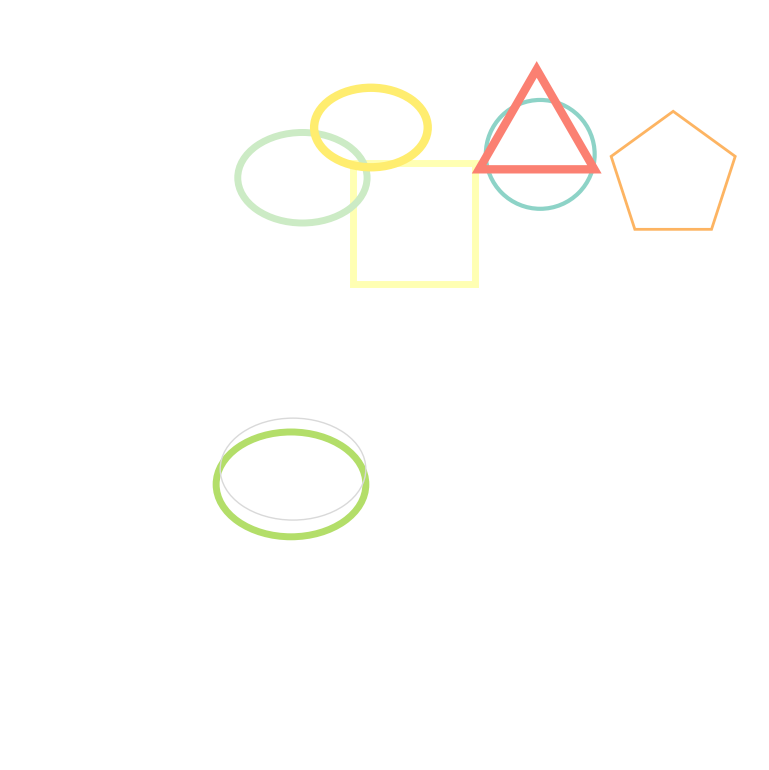[{"shape": "circle", "thickness": 1.5, "radius": 0.35, "center": [0.702, 0.8]}, {"shape": "square", "thickness": 2.5, "radius": 0.39, "center": [0.538, 0.71]}, {"shape": "triangle", "thickness": 3, "radius": 0.43, "center": [0.697, 0.823]}, {"shape": "pentagon", "thickness": 1, "radius": 0.42, "center": [0.874, 0.771]}, {"shape": "oval", "thickness": 2.5, "radius": 0.49, "center": [0.378, 0.371]}, {"shape": "oval", "thickness": 0.5, "radius": 0.47, "center": [0.381, 0.391]}, {"shape": "oval", "thickness": 2.5, "radius": 0.42, "center": [0.393, 0.769]}, {"shape": "oval", "thickness": 3, "radius": 0.37, "center": [0.482, 0.834]}]